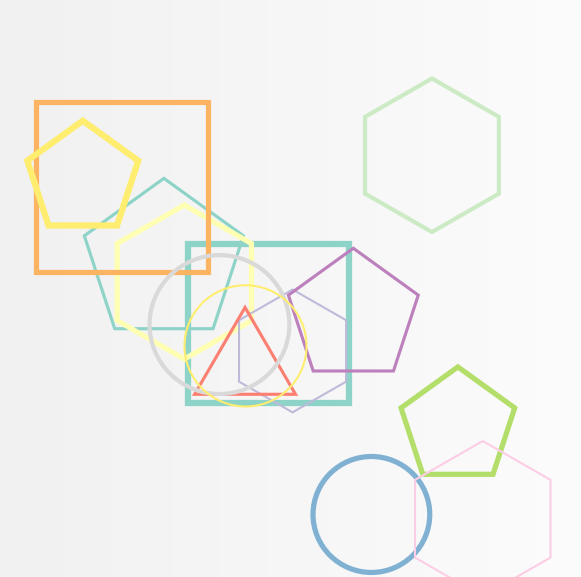[{"shape": "pentagon", "thickness": 1.5, "radius": 0.72, "center": [0.282, 0.546]}, {"shape": "square", "thickness": 3, "radius": 0.69, "center": [0.462, 0.439]}, {"shape": "hexagon", "thickness": 2.5, "radius": 0.67, "center": [0.317, 0.511]}, {"shape": "hexagon", "thickness": 1, "radius": 0.53, "center": [0.503, 0.391]}, {"shape": "triangle", "thickness": 1.5, "radius": 0.5, "center": [0.422, 0.367]}, {"shape": "circle", "thickness": 2.5, "radius": 0.5, "center": [0.639, 0.108]}, {"shape": "square", "thickness": 2.5, "radius": 0.74, "center": [0.21, 0.676]}, {"shape": "pentagon", "thickness": 2.5, "radius": 0.51, "center": [0.788, 0.261]}, {"shape": "hexagon", "thickness": 1, "radius": 0.67, "center": [0.831, 0.101]}, {"shape": "circle", "thickness": 2, "radius": 0.6, "center": [0.378, 0.437]}, {"shape": "pentagon", "thickness": 1.5, "radius": 0.59, "center": [0.608, 0.452]}, {"shape": "hexagon", "thickness": 2, "radius": 0.66, "center": [0.743, 0.73]}, {"shape": "pentagon", "thickness": 3, "radius": 0.5, "center": [0.142, 0.69]}, {"shape": "circle", "thickness": 1, "radius": 0.52, "center": [0.422, 0.4]}]